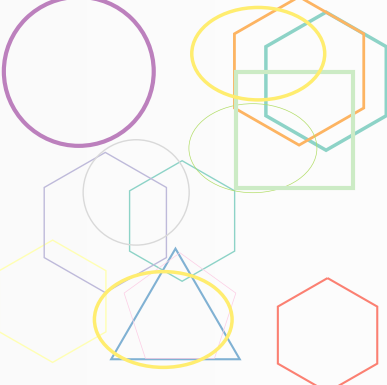[{"shape": "hexagon", "thickness": 2.5, "radius": 0.9, "center": [0.841, 0.789]}, {"shape": "hexagon", "thickness": 1, "radius": 0.78, "center": [0.47, 0.426]}, {"shape": "hexagon", "thickness": 1, "radius": 0.79, "center": [0.136, 0.218]}, {"shape": "hexagon", "thickness": 1, "radius": 0.91, "center": [0.272, 0.422]}, {"shape": "hexagon", "thickness": 1.5, "radius": 0.74, "center": [0.845, 0.13]}, {"shape": "triangle", "thickness": 1.5, "radius": 0.96, "center": [0.453, 0.163]}, {"shape": "hexagon", "thickness": 2, "radius": 0.96, "center": [0.772, 0.816]}, {"shape": "oval", "thickness": 0.5, "radius": 0.83, "center": [0.653, 0.615]}, {"shape": "pentagon", "thickness": 0.5, "radius": 0.76, "center": [0.464, 0.192]}, {"shape": "circle", "thickness": 1, "radius": 0.68, "center": [0.351, 0.5]}, {"shape": "circle", "thickness": 3, "radius": 0.97, "center": [0.203, 0.815]}, {"shape": "square", "thickness": 3, "radius": 0.76, "center": [0.759, 0.662]}, {"shape": "oval", "thickness": 2.5, "radius": 0.89, "center": [0.421, 0.17]}, {"shape": "oval", "thickness": 2.5, "radius": 0.86, "center": [0.666, 0.861]}]